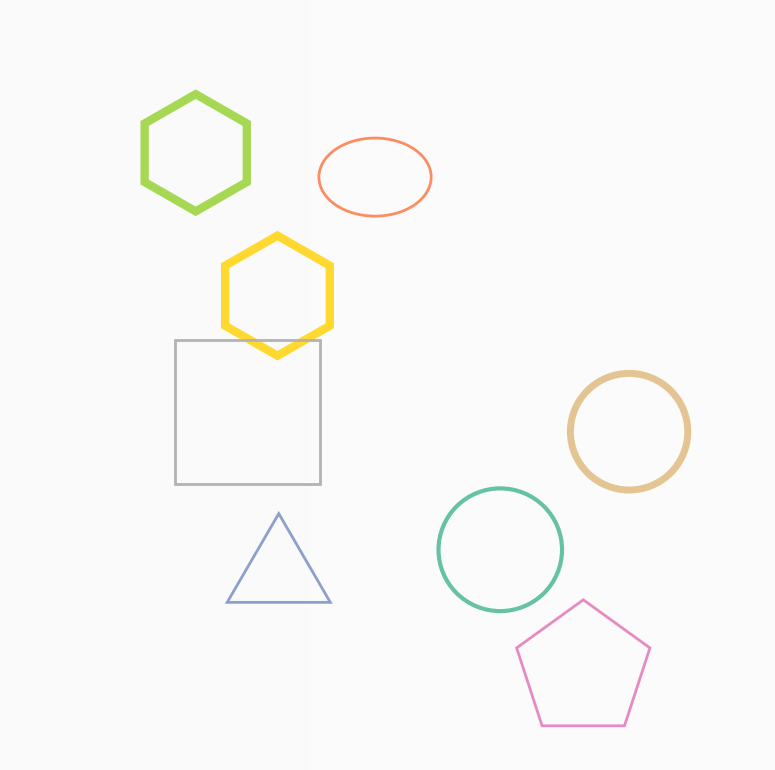[{"shape": "circle", "thickness": 1.5, "radius": 0.4, "center": [0.646, 0.286]}, {"shape": "oval", "thickness": 1, "radius": 0.36, "center": [0.484, 0.77]}, {"shape": "triangle", "thickness": 1, "radius": 0.38, "center": [0.36, 0.256]}, {"shape": "pentagon", "thickness": 1, "radius": 0.45, "center": [0.753, 0.131]}, {"shape": "hexagon", "thickness": 3, "radius": 0.38, "center": [0.253, 0.802]}, {"shape": "hexagon", "thickness": 3, "radius": 0.39, "center": [0.358, 0.616]}, {"shape": "circle", "thickness": 2.5, "radius": 0.38, "center": [0.812, 0.439]}, {"shape": "square", "thickness": 1, "radius": 0.47, "center": [0.32, 0.465]}]